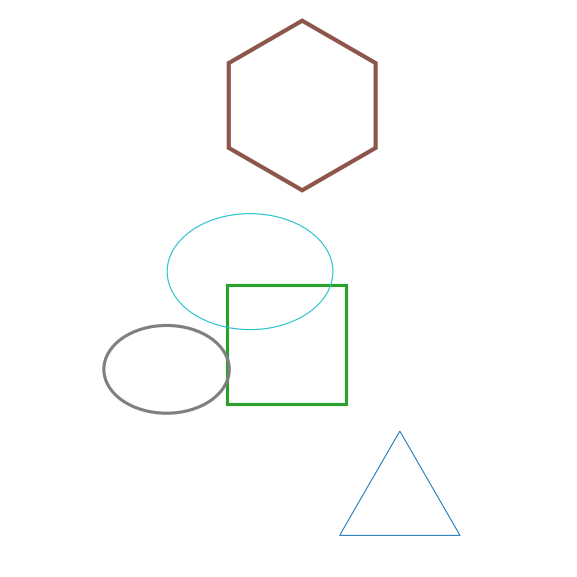[{"shape": "triangle", "thickness": 0.5, "radius": 0.6, "center": [0.692, 0.132]}, {"shape": "square", "thickness": 1.5, "radius": 0.52, "center": [0.496, 0.402]}, {"shape": "hexagon", "thickness": 2, "radius": 0.73, "center": [0.523, 0.816]}, {"shape": "oval", "thickness": 1.5, "radius": 0.54, "center": [0.288, 0.36]}, {"shape": "oval", "thickness": 0.5, "radius": 0.72, "center": [0.433, 0.529]}]